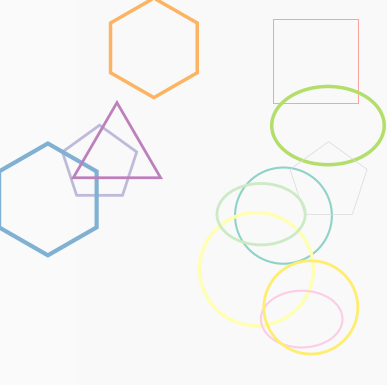[{"shape": "circle", "thickness": 1.5, "radius": 0.62, "center": [0.731, 0.44]}, {"shape": "circle", "thickness": 2.5, "radius": 0.73, "center": [0.662, 0.301]}, {"shape": "pentagon", "thickness": 2, "radius": 0.5, "center": [0.257, 0.574]}, {"shape": "square", "thickness": 0.5, "radius": 0.55, "center": [0.814, 0.842]}, {"shape": "hexagon", "thickness": 3, "radius": 0.73, "center": [0.124, 0.482]}, {"shape": "hexagon", "thickness": 2.5, "radius": 0.65, "center": [0.397, 0.876]}, {"shape": "oval", "thickness": 2.5, "radius": 0.73, "center": [0.846, 0.674]}, {"shape": "oval", "thickness": 1.5, "radius": 0.53, "center": [0.779, 0.171]}, {"shape": "pentagon", "thickness": 0.5, "radius": 0.52, "center": [0.848, 0.528]}, {"shape": "triangle", "thickness": 2, "radius": 0.65, "center": [0.302, 0.603]}, {"shape": "oval", "thickness": 2, "radius": 0.57, "center": [0.674, 0.444]}, {"shape": "circle", "thickness": 2, "radius": 0.61, "center": [0.802, 0.202]}]